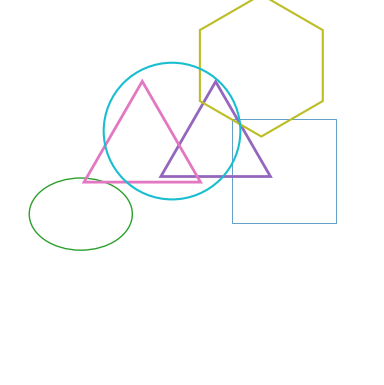[{"shape": "square", "thickness": 0.5, "radius": 0.68, "center": [0.737, 0.555]}, {"shape": "oval", "thickness": 1, "radius": 0.67, "center": [0.21, 0.444]}, {"shape": "triangle", "thickness": 2, "radius": 0.82, "center": [0.56, 0.624]}, {"shape": "triangle", "thickness": 2, "radius": 0.87, "center": [0.37, 0.614]}, {"shape": "hexagon", "thickness": 1.5, "radius": 0.92, "center": [0.679, 0.83]}, {"shape": "circle", "thickness": 1.5, "radius": 0.89, "center": [0.447, 0.66]}]